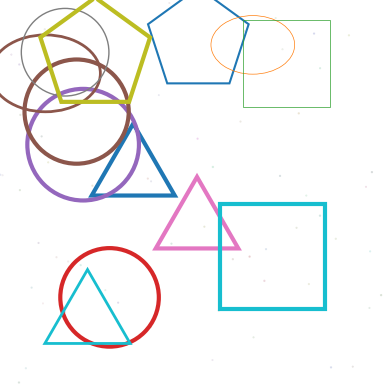[{"shape": "triangle", "thickness": 3, "radius": 0.62, "center": [0.346, 0.554]}, {"shape": "pentagon", "thickness": 1.5, "radius": 0.69, "center": [0.515, 0.895]}, {"shape": "oval", "thickness": 0.5, "radius": 0.54, "center": [0.657, 0.883]}, {"shape": "square", "thickness": 0.5, "radius": 0.56, "center": [0.745, 0.834]}, {"shape": "circle", "thickness": 3, "radius": 0.64, "center": [0.285, 0.228]}, {"shape": "circle", "thickness": 3, "radius": 0.72, "center": [0.216, 0.624]}, {"shape": "circle", "thickness": 3, "radius": 0.68, "center": [0.199, 0.71]}, {"shape": "oval", "thickness": 2, "radius": 0.71, "center": [0.118, 0.81]}, {"shape": "triangle", "thickness": 3, "radius": 0.62, "center": [0.512, 0.417]}, {"shape": "circle", "thickness": 1, "radius": 0.57, "center": [0.169, 0.864]}, {"shape": "pentagon", "thickness": 3, "radius": 0.75, "center": [0.247, 0.857]}, {"shape": "square", "thickness": 3, "radius": 0.68, "center": [0.709, 0.333]}, {"shape": "triangle", "thickness": 2, "radius": 0.64, "center": [0.227, 0.172]}]